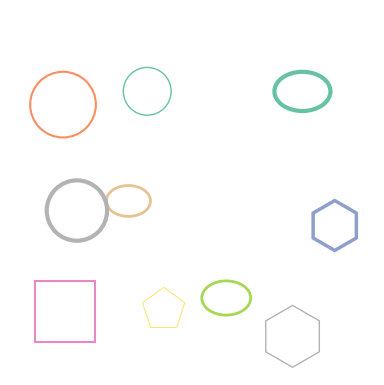[{"shape": "oval", "thickness": 3, "radius": 0.36, "center": [0.786, 0.763]}, {"shape": "circle", "thickness": 1, "radius": 0.31, "center": [0.382, 0.763]}, {"shape": "circle", "thickness": 1.5, "radius": 0.43, "center": [0.164, 0.728]}, {"shape": "hexagon", "thickness": 2.5, "radius": 0.32, "center": [0.869, 0.414]}, {"shape": "square", "thickness": 1.5, "radius": 0.39, "center": [0.169, 0.191]}, {"shape": "oval", "thickness": 2, "radius": 0.32, "center": [0.588, 0.226]}, {"shape": "pentagon", "thickness": 0.5, "radius": 0.29, "center": [0.425, 0.196]}, {"shape": "oval", "thickness": 2, "radius": 0.29, "center": [0.334, 0.478]}, {"shape": "hexagon", "thickness": 1, "radius": 0.4, "center": [0.76, 0.126]}, {"shape": "circle", "thickness": 3, "radius": 0.39, "center": [0.2, 0.453]}]